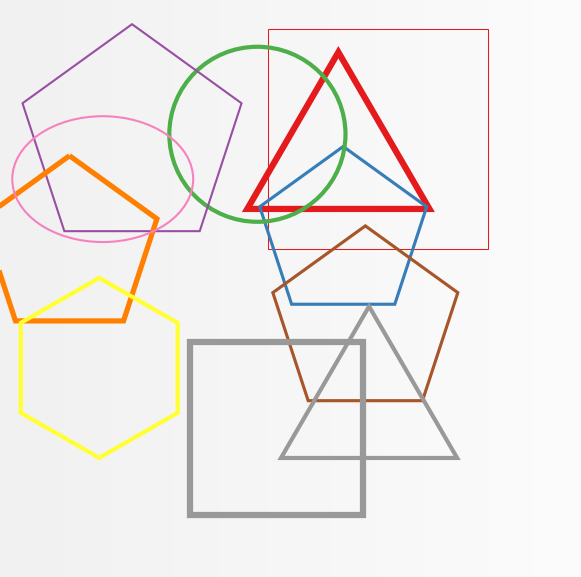[{"shape": "triangle", "thickness": 3, "radius": 0.9, "center": [0.582, 0.728]}, {"shape": "square", "thickness": 0.5, "radius": 0.95, "center": [0.65, 0.759]}, {"shape": "pentagon", "thickness": 1.5, "radius": 0.75, "center": [0.59, 0.594]}, {"shape": "circle", "thickness": 2, "radius": 0.76, "center": [0.443, 0.767]}, {"shape": "pentagon", "thickness": 1, "radius": 0.99, "center": [0.227, 0.759]}, {"shape": "pentagon", "thickness": 2.5, "radius": 0.79, "center": [0.12, 0.571]}, {"shape": "hexagon", "thickness": 2, "radius": 0.78, "center": [0.171, 0.362]}, {"shape": "pentagon", "thickness": 1.5, "radius": 0.84, "center": [0.629, 0.441]}, {"shape": "oval", "thickness": 1, "radius": 0.78, "center": [0.177, 0.689]}, {"shape": "square", "thickness": 3, "radius": 0.75, "center": [0.476, 0.257]}, {"shape": "triangle", "thickness": 2, "radius": 0.87, "center": [0.635, 0.294]}]